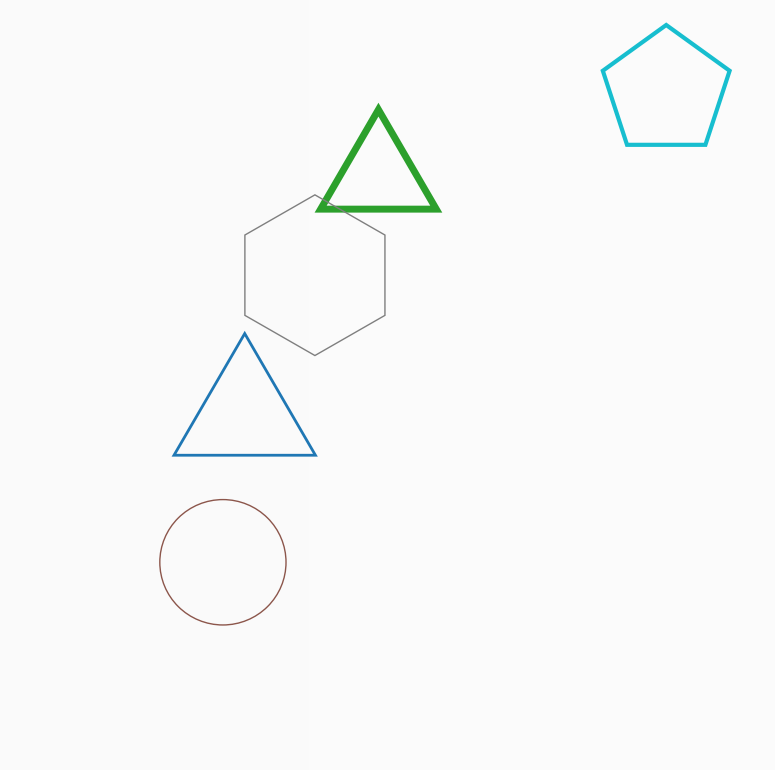[{"shape": "triangle", "thickness": 1, "radius": 0.53, "center": [0.316, 0.461]}, {"shape": "triangle", "thickness": 2.5, "radius": 0.43, "center": [0.488, 0.771]}, {"shape": "circle", "thickness": 0.5, "radius": 0.41, "center": [0.288, 0.27]}, {"shape": "hexagon", "thickness": 0.5, "radius": 0.52, "center": [0.406, 0.643]}, {"shape": "pentagon", "thickness": 1.5, "radius": 0.43, "center": [0.86, 0.882]}]